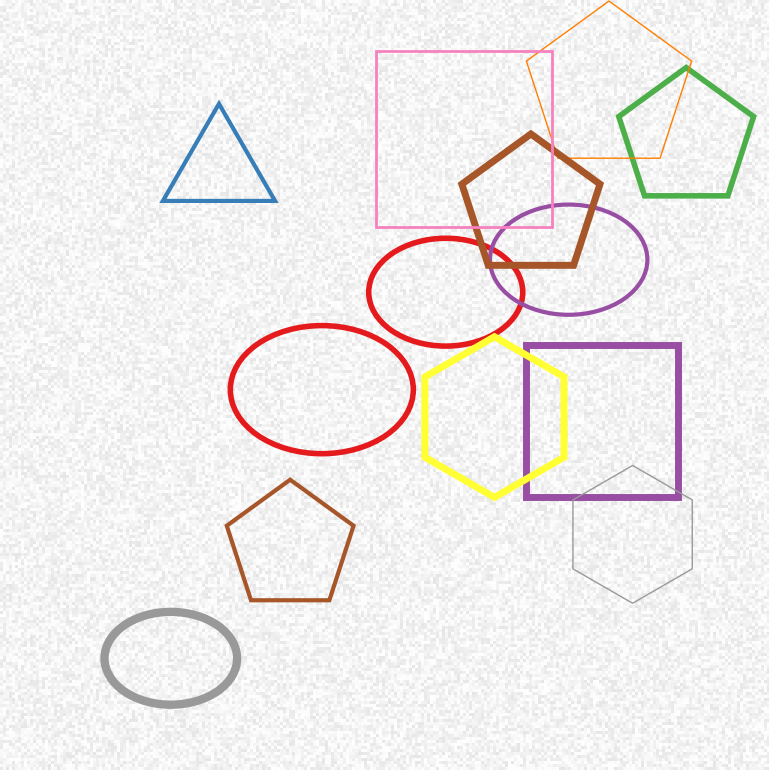[{"shape": "oval", "thickness": 2, "radius": 0.5, "center": [0.579, 0.621]}, {"shape": "oval", "thickness": 2, "radius": 0.59, "center": [0.418, 0.494]}, {"shape": "triangle", "thickness": 1.5, "radius": 0.42, "center": [0.284, 0.781]}, {"shape": "pentagon", "thickness": 2, "radius": 0.46, "center": [0.891, 0.82]}, {"shape": "square", "thickness": 2.5, "radius": 0.49, "center": [0.782, 0.453]}, {"shape": "oval", "thickness": 1.5, "radius": 0.51, "center": [0.739, 0.663]}, {"shape": "pentagon", "thickness": 0.5, "radius": 0.56, "center": [0.791, 0.886]}, {"shape": "hexagon", "thickness": 2.5, "radius": 0.52, "center": [0.642, 0.458]}, {"shape": "pentagon", "thickness": 2.5, "radius": 0.47, "center": [0.69, 0.732]}, {"shape": "pentagon", "thickness": 1.5, "radius": 0.43, "center": [0.377, 0.29]}, {"shape": "square", "thickness": 1, "radius": 0.57, "center": [0.603, 0.82]}, {"shape": "oval", "thickness": 3, "radius": 0.43, "center": [0.222, 0.145]}, {"shape": "hexagon", "thickness": 0.5, "radius": 0.45, "center": [0.822, 0.306]}]